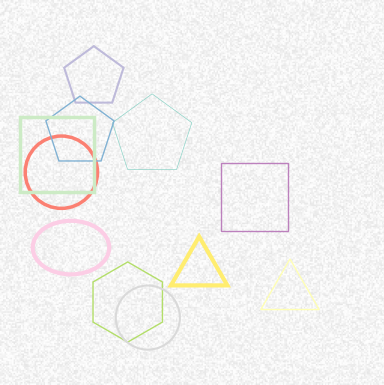[{"shape": "pentagon", "thickness": 0.5, "radius": 0.54, "center": [0.395, 0.648]}, {"shape": "triangle", "thickness": 1, "radius": 0.44, "center": [0.753, 0.24]}, {"shape": "pentagon", "thickness": 1.5, "radius": 0.41, "center": [0.244, 0.799]}, {"shape": "circle", "thickness": 2.5, "radius": 0.47, "center": [0.159, 0.553]}, {"shape": "pentagon", "thickness": 1, "radius": 0.47, "center": [0.208, 0.657]}, {"shape": "hexagon", "thickness": 1, "radius": 0.52, "center": [0.332, 0.215]}, {"shape": "oval", "thickness": 3, "radius": 0.5, "center": [0.184, 0.357]}, {"shape": "circle", "thickness": 1.5, "radius": 0.42, "center": [0.384, 0.175]}, {"shape": "square", "thickness": 1, "radius": 0.44, "center": [0.661, 0.488]}, {"shape": "square", "thickness": 2.5, "radius": 0.48, "center": [0.147, 0.599]}, {"shape": "triangle", "thickness": 3, "radius": 0.42, "center": [0.517, 0.301]}]